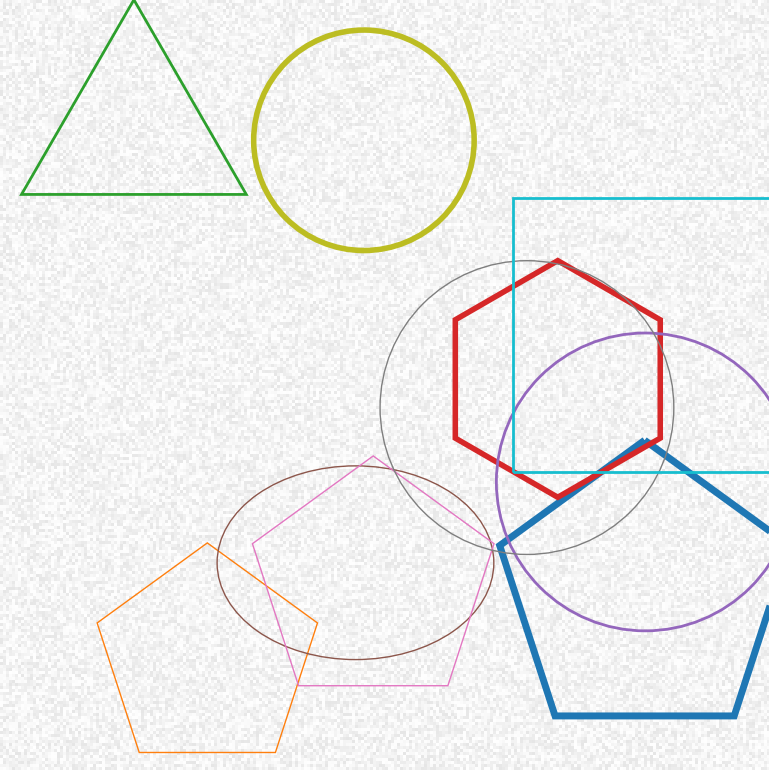[{"shape": "pentagon", "thickness": 2.5, "radius": 0.99, "center": [0.837, 0.23]}, {"shape": "pentagon", "thickness": 0.5, "radius": 0.75, "center": [0.269, 0.144]}, {"shape": "triangle", "thickness": 1, "radius": 0.84, "center": [0.174, 0.832]}, {"shape": "hexagon", "thickness": 2, "radius": 0.77, "center": [0.724, 0.508]}, {"shape": "circle", "thickness": 1, "radius": 0.97, "center": [0.838, 0.374]}, {"shape": "oval", "thickness": 0.5, "radius": 0.9, "center": [0.462, 0.269]}, {"shape": "pentagon", "thickness": 0.5, "radius": 0.82, "center": [0.485, 0.243]}, {"shape": "circle", "thickness": 0.5, "radius": 0.95, "center": [0.684, 0.471]}, {"shape": "circle", "thickness": 2, "radius": 0.72, "center": [0.473, 0.818]}, {"shape": "square", "thickness": 1, "radius": 0.89, "center": [0.843, 0.565]}]